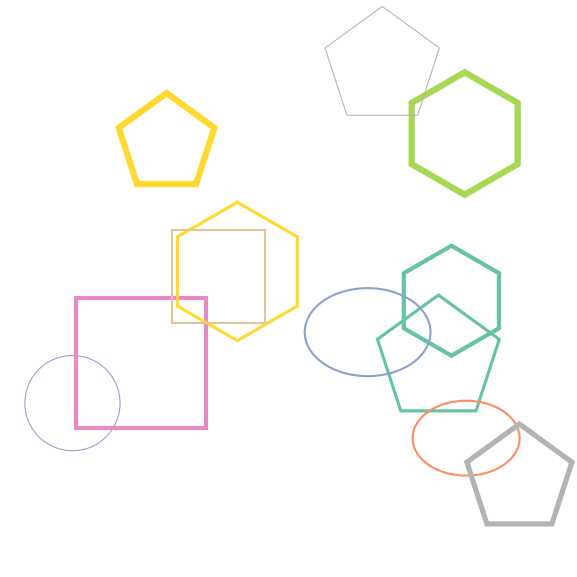[{"shape": "hexagon", "thickness": 2, "radius": 0.48, "center": [0.782, 0.478]}, {"shape": "pentagon", "thickness": 1.5, "radius": 0.55, "center": [0.759, 0.377]}, {"shape": "oval", "thickness": 1, "radius": 0.46, "center": [0.807, 0.24]}, {"shape": "oval", "thickness": 1, "radius": 0.54, "center": [0.637, 0.424]}, {"shape": "circle", "thickness": 0.5, "radius": 0.41, "center": [0.125, 0.301]}, {"shape": "square", "thickness": 2, "radius": 0.56, "center": [0.244, 0.371]}, {"shape": "hexagon", "thickness": 3, "radius": 0.53, "center": [0.805, 0.768]}, {"shape": "hexagon", "thickness": 1.5, "radius": 0.6, "center": [0.411, 0.529]}, {"shape": "pentagon", "thickness": 3, "radius": 0.44, "center": [0.288, 0.751]}, {"shape": "square", "thickness": 1, "radius": 0.4, "center": [0.379, 0.521]}, {"shape": "pentagon", "thickness": 0.5, "radius": 0.52, "center": [0.662, 0.884]}, {"shape": "pentagon", "thickness": 2.5, "radius": 0.48, "center": [0.899, 0.169]}]